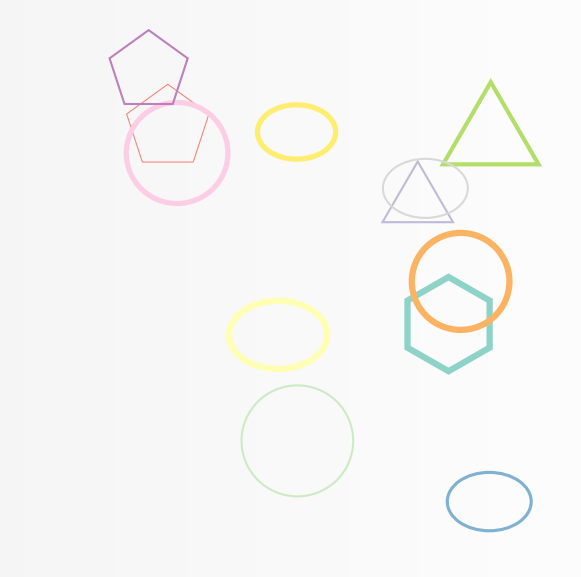[{"shape": "hexagon", "thickness": 3, "radius": 0.41, "center": [0.772, 0.438]}, {"shape": "oval", "thickness": 3, "radius": 0.42, "center": [0.478, 0.419]}, {"shape": "triangle", "thickness": 1, "radius": 0.35, "center": [0.719, 0.649]}, {"shape": "pentagon", "thickness": 0.5, "radius": 0.37, "center": [0.289, 0.779]}, {"shape": "oval", "thickness": 1.5, "radius": 0.36, "center": [0.842, 0.131]}, {"shape": "circle", "thickness": 3, "radius": 0.42, "center": [0.792, 0.512]}, {"shape": "triangle", "thickness": 2, "radius": 0.47, "center": [0.844, 0.762]}, {"shape": "circle", "thickness": 2.5, "radius": 0.44, "center": [0.305, 0.734]}, {"shape": "oval", "thickness": 1, "radius": 0.37, "center": [0.732, 0.673]}, {"shape": "pentagon", "thickness": 1, "radius": 0.35, "center": [0.256, 0.876]}, {"shape": "circle", "thickness": 1, "radius": 0.48, "center": [0.512, 0.236]}, {"shape": "oval", "thickness": 2.5, "radius": 0.34, "center": [0.51, 0.771]}]